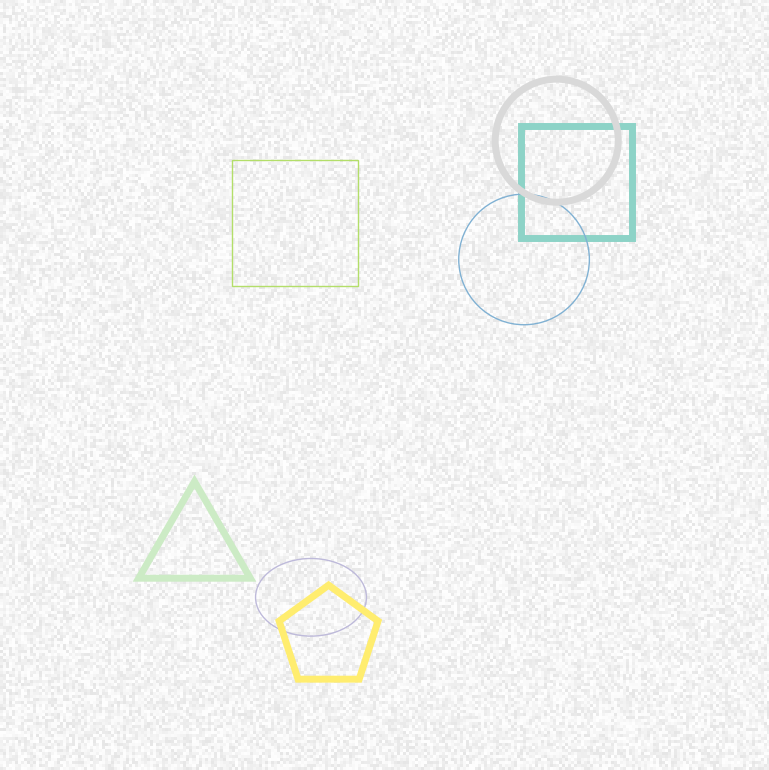[{"shape": "square", "thickness": 2.5, "radius": 0.36, "center": [0.749, 0.764]}, {"shape": "oval", "thickness": 0.5, "radius": 0.36, "center": [0.404, 0.224]}, {"shape": "circle", "thickness": 0.5, "radius": 0.42, "center": [0.681, 0.663]}, {"shape": "square", "thickness": 0.5, "radius": 0.41, "center": [0.383, 0.71]}, {"shape": "circle", "thickness": 2.5, "radius": 0.4, "center": [0.723, 0.817]}, {"shape": "triangle", "thickness": 2.5, "radius": 0.42, "center": [0.253, 0.291]}, {"shape": "pentagon", "thickness": 2.5, "radius": 0.34, "center": [0.427, 0.173]}]